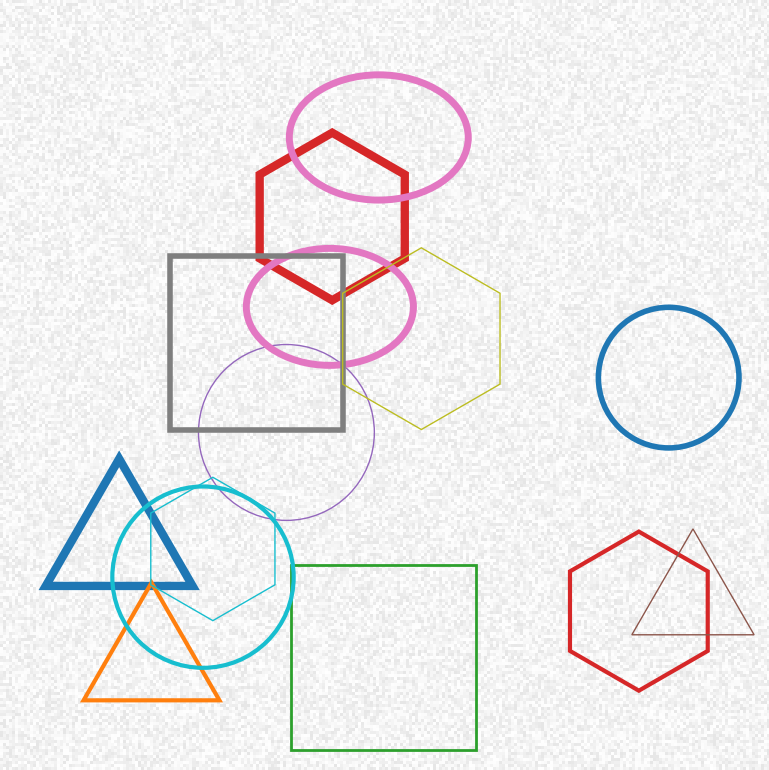[{"shape": "triangle", "thickness": 3, "radius": 0.55, "center": [0.155, 0.294]}, {"shape": "circle", "thickness": 2, "radius": 0.46, "center": [0.868, 0.51]}, {"shape": "triangle", "thickness": 1.5, "radius": 0.51, "center": [0.197, 0.141]}, {"shape": "square", "thickness": 1, "radius": 0.6, "center": [0.498, 0.146]}, {"shape": "hexagon", "thickness": 3, "radius": 0.54, "center": [0.431, 0.719]}, {"shape": "hexagon", "thickness": 1.5, "radius": 0.52, "center": [0.83, 0.206]}, {"shape": "circle", "thickness": 0.5, "radius": 0.57, "center": [0.372, 0.438]}, {"shape": "triangle", "thickness": 0.5, "radius": 0.46, "center": [0.9, 0.221]}, {"shape": "oval", "thickness": 2.5, "radius": 0.58, "center": [0.492, 0.821]}, {"shape": "oval", "thickness": 2.5, "radius": 0.54, "center": [0.428, 0.601]}, {"shape": "square", "thickness": 2, "radius": 0.56, "center": [0.333, 0.555]}, {"shape": "hexagon", "thickness": 0.5, "radius": 0.59, "center": [0.547, 0.56]}, {"shape": "hexagon", "thickness": 0.5, "radius": 0.47, "center": [0.276, 0.287]}, {"shape": "circle", "thickness": 1.5, "radius": 0.59, "center": [0.264, 0.25]}]